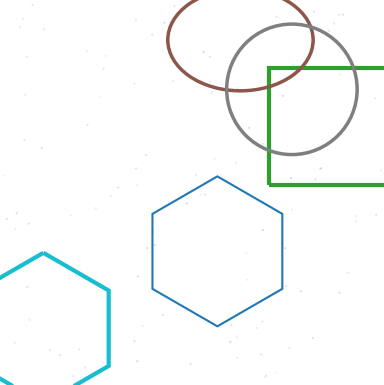[{"shape": "hexagon", "thickness": 1.5, "radius": 0.97, "center": [0.565, 0.347]}, {"shape": "square", "thickness": 3, "radius": 0.76, "center": [0.85, 0.672]}, {"shape": "oval", "thickness": 2.5, "radius": 0.94, "center": [0.625, 0.896]}, {"shape": "circle", "thickness": 2.5, "radius": 0.85, "center": [0.758, 0.768]}, {"shape": "hexagon", "thickness": 3, "radius": 0.98, "center": [0.113, 0.147]}]